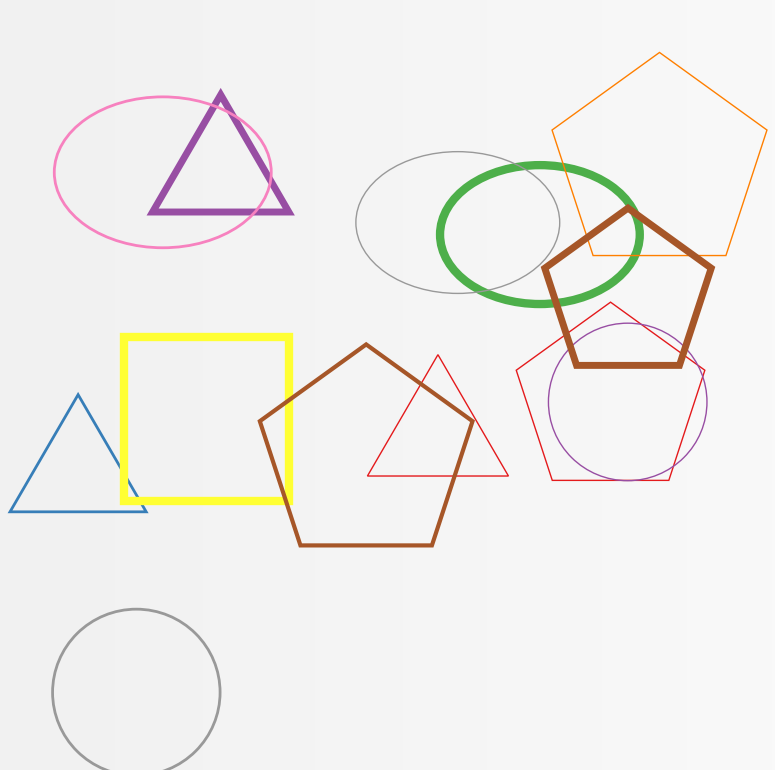[{"shape": "triangle", "thickness": 0.5, "radius": 0.53, "center": [0.565, 0.434]}, {"shape": "pentagon", "thickness": 0.5, "radius": 0.64, "center": [0.788, 0.48]}, {"shape": "triangle", "thickness": 1, "radius": 0.51, "center": [0.101, 0.386]}, {"shape": "oval", "thickness": 3, "radius": 0.64, "center": [0.697, 0.695]}, {"shape": "circle", "thickness": 0.5, "radius": 0.51, "center": [0.81, 0.478]}, {"shape": "triangle", "thickness": 2.5, "radius": 0.51, "center": [0.285, 0.775]}, {"shape": "pentagon", "thickness": 0.5, "radius": 0.73, "center": [0.851, 0.786]}, {"shape": "square", "thickness": 3, "radius": 0.53, "center": [0.266, 0.456]}, {"shape": "pentagon", "thickness": 1.5, "radius": 0.72, "center": [0.472, 0.408]}, {"shape": "pentagon", "thickness": 2.5, "radius": 0.56, "center": [0.81, 0.617]}, {"shape": "oval", "thickness": 1, "radius": 0.7, "center": [0.21, 0.776]}, {"shape": "oval", "thickness": 0.5, "radius": 0.66, "center": [0.591, 0.711]}, {"shape": "circle", "thickness": 1, "radius": 0.54, "center": [0.176, 0.101]}]